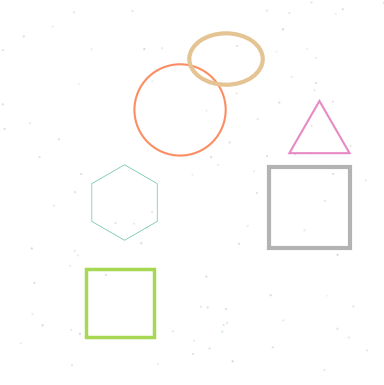[{"shape": "hexagon", "thickness": 0.5, "radius": 0.49, "center": [0.323, 0.474]}, {"shape": "circle", "thickness": 1.5, "radius": 0.59, "center": [0.468, 0.714]}, {"shape": "triangle", "thickness": 1.5, "radius": 0.45, "center": [0.83, 0.647]}, {"shape": "square", "thickness": 2.5, "radius": 0.44, "center": [0.311, 0.212]}, {"shape": "oval", "thickness": 3, "radius": 0.48, "center": [0.587, 0.847]}, {"shape": "square", "thickness": 3, "radius": 0.53, "center": [0.803, 0.461]}]